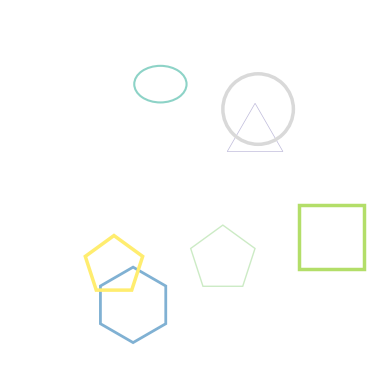[{"shape": "oval", "thickness": 1.5, "radius": 0.34, "center": [0.417, 0.781]}, {"shape": "triangle", "thickness": 0.5, "radius": 0.42, "center": [0.663, 0.648]}, {"shape": "hexagon", "thickness": 2, "radius": 0.49, "center": [0.346, 0.208]}, {"shape": "square", "thickness": 2.5, "radius": 0.42, "center": [0.861, 0.385]}, {"shape": "circle", "thickness": 2.5, "radius": 0.46, "center": [0.67, 0.717]}, {"shape": "pentagon", "thickness": 1, "radius": 0.44, "center": [0.579, 0.327]}, {"shape": "pentagon", "thickness": 2.5, "radius": 0.39, "center": [0.296, 0.31]}]